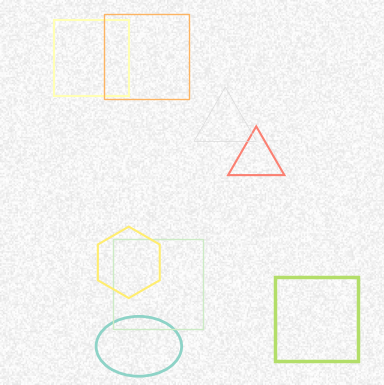[{"shape": "oval", "thickness": 2, "radius": 0.56, "center": [0.361, 0.1]}, {"shape": "square", "thickness": 1.5, "radius": 0.49, "center": [0.238, 0.85]}, {"shape": "triangle", "thickness": 1.5, "radius": 0.42, "center": [0.666, 0.587]}, {"shape": "square", "thickness": 1, "radius": 0.55, "center": [0.38, 0.854]}, {"shape": "square", "thickness": 2.5, "radius": 0.54, "center": [0.822, 0.171]}, {"shape": "triangle", "thickness": 0.5, "radius": 0.47, "center": [0.585, 0.68]}, {"shape": "square", "thickness": 1, "radius": 0.58, "center": [0.41, 0.262]}, {"shape": "hexagon", "thickness": 1.5, "radius": 0.46, "center": [0.335, 0.319]}]